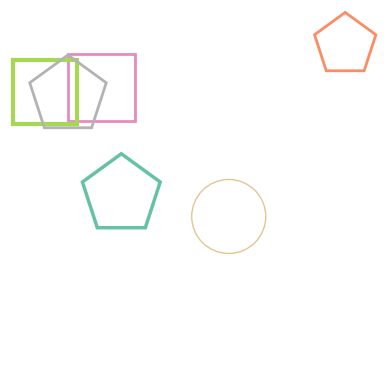[{"shape": "pentagon", "thickness": 2.5, "radius": 0.53, "center": [0.315, 0.494]}, {"shape": "pentagon", "thickness": 2, "radius": 0.42, "center": [0.897, 0.884]}, {"shape": "square", "thickness": 2, "radius": 0.44, "center": [0.263, 0.772]}, {"shape": "square", "thickness": 3, "radius": 0.42, "center": [0.116, 0.761]}, {"shape": "circle", "thickness": 1, "radius": 0.48, "center": [0.594, 0.438]}, {"shape": "pentagon", "thickness": 2, "radius": 0.52, "center": [0.177, 0.753]}]